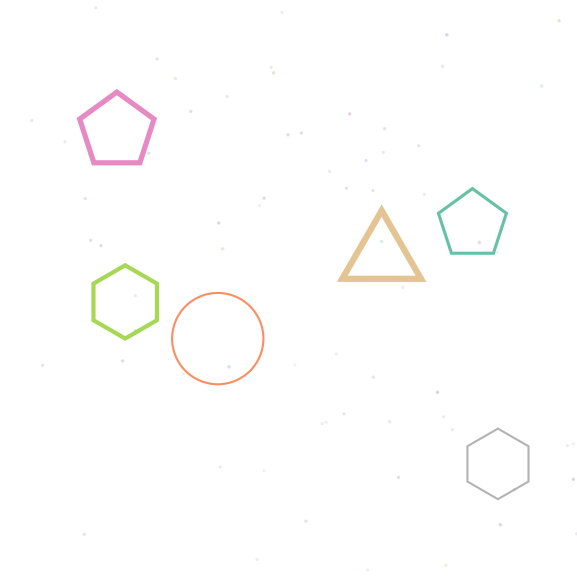[{"shape": "pentagon", "thickness": 1.5, "radius": 0.31, "center": [0.818, 0.611]}, {"shape": "circle", "thickness": 1, "radius": 0.4, "center": [0.377, 0.413]}, {"shape": "pentagon", "thickness": 2.5, "radius": 0.34, "center": [0.202, 0.772]}, {"shape": "hexagon", "thickness": 2, "radius": 0.32, "center": [0.217, 0.476]}, {"shape": "triangle", "thickness": 3, "radius": 0.39, "center": [0.661, 0.556]}, {"shape": "hexagon", "thickness": 1, "radius": 0.31, "center": [0.862, 0.196]}]